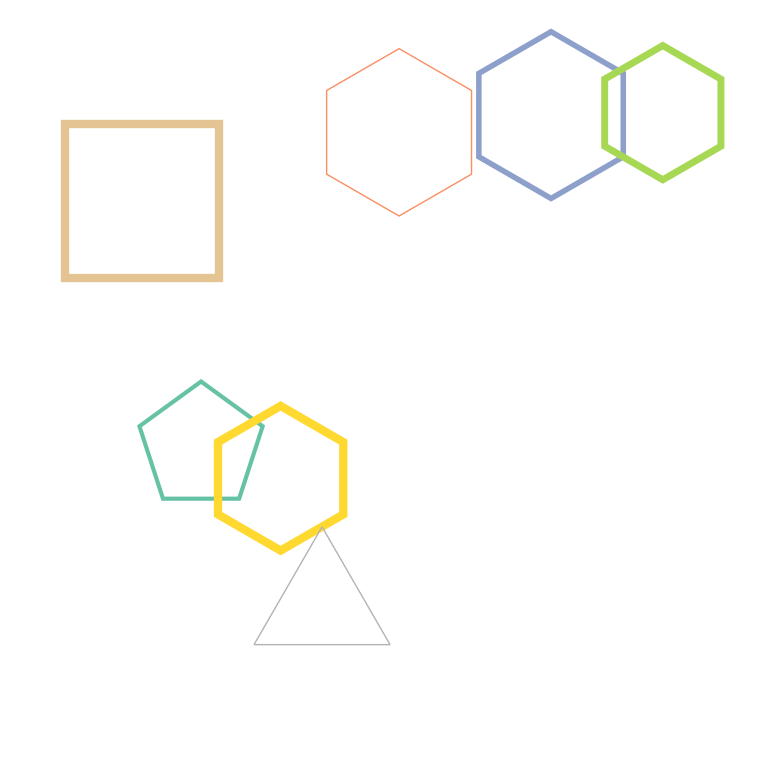[{"shape": "pentagon", "thickness": 1.5, "radius": 0.42, "center": [0.261, 0.42]}, {"shape": "hexagon", "thickness": 0.5, "radius": 0.54, "center": [0.518, 0.828]}, {"shape": "hexagon", "thickness": 2, "radius": 0.54, "center": [0.716, 0.851]}, {"shape": "hexagon", "thickness": 2.5, "radius": 0.44, "center": [0.861, 0.854]}, {"shape": "hexagon", "thickness": 3, "radius": 0.47, "center": [0.364, 0.379]}, {"shape": "square", "thickness": 3, "radius": 0.5, "center": [0.184, 0.738]}, {"shape": "triangle", "thickness": 0.5, "radius": 0.51, "center": [0.418, 0.214]}]